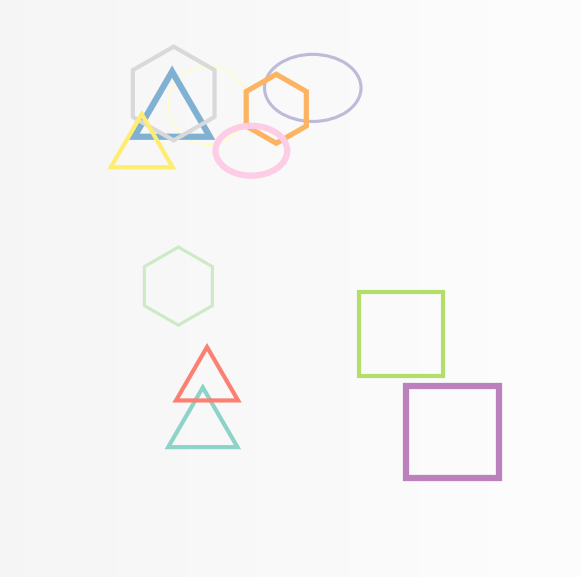[{"shape": "triangle", "thickness": 2, "radius": 0.34, "center": [0.349, 0.259]}, {"shape": "circle", "thickness": 0.5, "radius": 0.34, "center": [0.358, 0.817]}, {"shape": "oval", "thickness": 1.5, "radius": 0.41, "center": [0.538, 0.847]}, {"shape": "triangle", "thickness": 2, "radius": 0.31, "center": [0.356, 0.337]}, {"shape": "triangle", "thickness": 3, "radius": 0.38, "center": [0.296, 0.8]}, {"shape": "hexagon", "thickness": 2.5, "radius": 0.3, "center": [0.475, 0.811]}, {"shape": "square", "thickness": 2, "radius": 0.36, "center": [0.69, 0.421]}, {"shape": "oval", "thickness": 3, "radius": 0.31, "center": [0.433, 0.738]}, {"shape": "hexagon", "thickness": 2, "radius": 0.41, "center": [0.299, 0.837]}, {"shape": "square", "thickness": 3, "radius": 0.4, "center": [0.779, 0.25]}, {"shape": "hexagon", "thickness": 1.5, "radius": 0.34, "center": [0.307, 0.504]}, {"shape": "triangle", "thickness": 2, "radius": 0.31, "center": [0.244, 0.74]}]